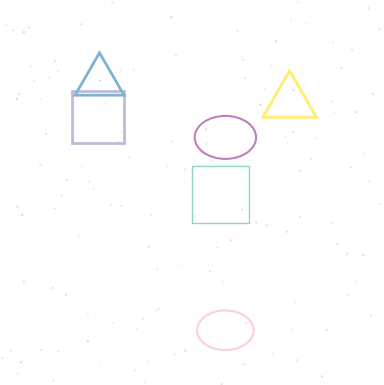[{"shape": "square", "thickness": 1, "radius": 0.37, "center": [0.573, 0.495]}, {"shape": "square", "thickness": 2, "radius": 0.34, "center": [0.255, 0.696]}, {"shape": "triangle", "thickness": 2, "radius": 0.37, "center": [0.259, 0.789]}, {"shape": "oval", "thickness": 1.5, "radius": 0.37, "center": [0.585, 0.142]}, {"shape": "oval", "thickness": 1.5, "radius": 0.4, "center": [0.585, 0.643]}, {"shape": "triangle", "thickness": 2, "radius": 0.4, "center": [0.752, 0.736]}]